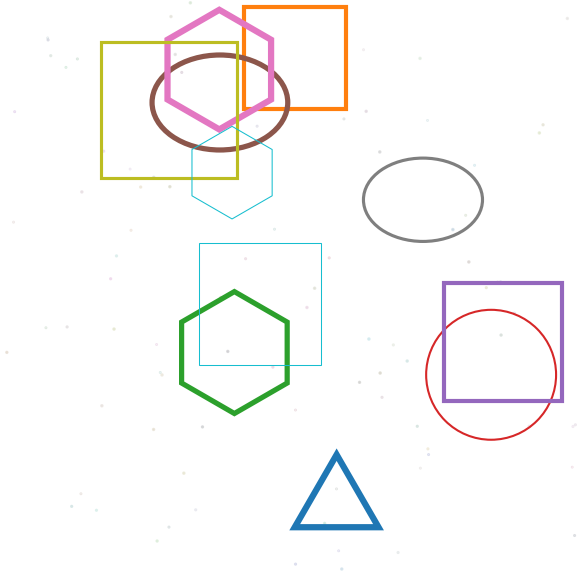[{"shape": "triangle", "thickness": 3, "radius": 0.42, "center": [0.583, 0.128]}, {"shape": "square", "thickness": 2, "radius": 0.44, "center": [0.511, 0.898]}, {"shape": "hexagon", "thickness": 2.5, "radius": 0.53, "center": [0.406, 0.389]}, {"shape": "circle", "thickness": 1, "radius": 0.56, "center": [0.85, 0.35]}, {"shape": "square", "thickness": 2, "radius": 0.51, "center": [0.872, 0.406]}, {"shape": "oval", "thickness": 2.5, "radius": 0.59, "center": [0.381, 0.822]}, {"shape": "hexagon", "thickness": 3, "radius": 0.52, "center": [0.38, 0.879]}, {"shape": "oval", "thickness": 1.5, "radius": 0.52, "center": [0.732, 0.653]}, {"shape": "square", "thickness": 1.5, "radius": 0.59, "center": [0.293, 0.808]}, {"shape": "hexagon", "thickness": 0.5, "radius": 0.4, "center": [0.402, 0.7]}, {"shape": "square", "thickness": 0.5, "radius": 0.53, "center": [0.45, 0.473]}]